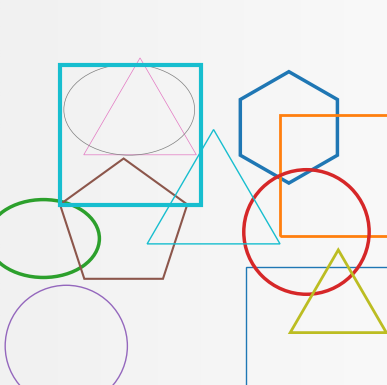[{"shape": "square", "thickness": 1, "radius": 0.95, "center": [0.826, 0.117]}, {"shape": "hexagon", "thickness": 2.5, "radius": 0.72, "center": [0.745, 0.669]}, {"shape": "square", "thickness": 2, "radius": 0.78, "center": [0.88, 0.544]}, {"shape": "oval", "thickness": 2.5, "radius": 0.72, "center": [0.112, 0.38]}, {"shape": "circle", "thickness": 2.5, "radius": 0.81, "center": [0.791, 0.397]}, {"shape": "circle", "thickness": 1, "radius": 0.79, "center": [0.171, 0.101]}, {"shape": "pentagon", "thickness": 1.5, "radius": 0.86, "center": [0.319, 0.416]}, {"shape": "triangle", "thickness": 0.5, "radius": 0.84, "center": [0.361, 0.682]}, {"shape": "oval", "thickness": 0.5, "radius": 0.84, "center": [0.334, 0.715]}, {"shape": "triangle", "thickness": 2, "radius": 0.72, "center": [0.873, 0.208]}, {"shape": "triangle", "thickness": 1, "radius": 0.99, "center": [0.551, 0.466]}, {"shape": "square", "thickness": 3, "radius": 0.91, "center": [0.338, 0.65]}]